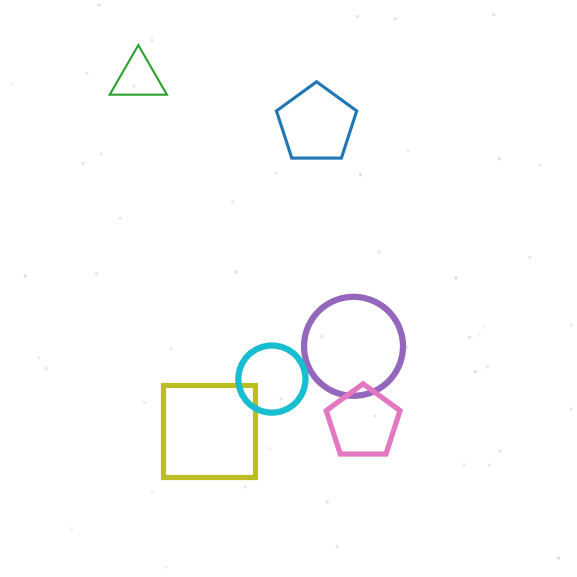[{"shape": "pentagon", "thickness": 1.5, "radius": 0.37, "center": [0.548, 0.784]}, {"shape": "triangle", "thickness": 1, "radius": 0.29, "center": [0.24, 0.864]}, {"shape": "circle", "thickness": 3, "radius": 0.43, "center": [0.612, 0.399]}, {"shape": "pentagon", "thickness": 2.5, "radius": 0.34, "center": [0.629, 0.267]}, {"shape": "square", "thickness": 2.5, "radius": 0.4, "center": [0.362, 0.253]}, {"shape": "circle", "thickness": 3, "radius": 0.29, "center": [0.471, 0.343]}]